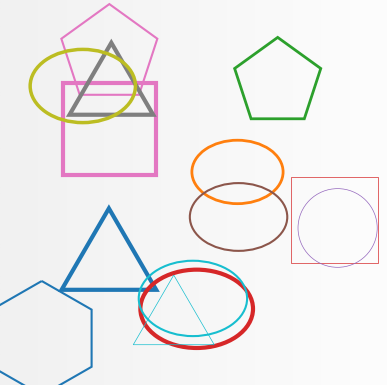[{"shape": "hexagon", "thickness": 1.5, "radius": 0.74, "center": [0.108, 0.122]}, {"shape": "triangle", "thickness": 3, "radius": 0.7, "center": [0.281, 0.318]}, {"shape": "oval", "thickness": 2, "radius": 0.59, "center": [0.613, 0.553]}, {"shape": "pentagon", "thickness": 2, "radius": 0.58, "center": [0.717, 0.786]}, {"shape": "square", "thickness": 0.5, "radius": 0.56, "center": [0.862, 0.428]}, {"shape": "oval", "thickness": 3, "radius": 0.73, "center": [0.508, 0.198]}, {"shape": "circle", "thickness": 0.5, "radius": 0.51, "center": [0.871, 0.408]}, {"shape": "oval", "thickness": 1.5, "radius": 0.63, "center": [0.616, 0.436]}, {"shape": "square", "thickness": 3, "radius": 0.6, "center": [0.283, 0.664]}, {"shape": "pentagon", "thickness": 1.5, "radius": 0.65, "center": [0.282, 0.859]}, {"shape": "triangle", "thickness": 3, "radius": 0.62, "center": [0.287, 0.764]}, {"shape": "oval", "thickness": 2.5, "radius": 0.68, "center": [0.214, 0.777]}, {"shape": "triangle", "thickness": 0.5, "radius": 0.6, "center": [0.448, 0.165]}, {"shape": "oval", "thickness": 1.5, "radius": 0.7, "center": [0.498, 0.225]}]